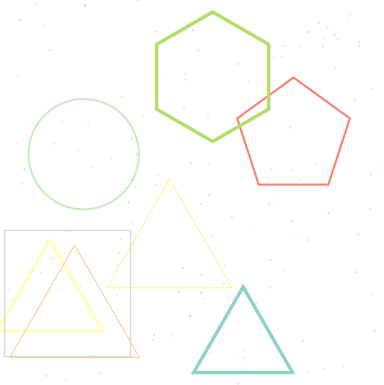[{"shape": "triangle", "thickness": 2.5, "radius": 0.74, "center": [0.631, 0.107]}, {"shape": "triangle", "thickness": 2, "radius": 0.79, "center": [0.129, 0.22]}, {"shape": "pentagon", "thickness": 1.5, "radius": 0.77, "center": [0.762, 0.645]}, {"shape": "triangle", "thickness": 0.5, "radius": 0.97, "center": [0.194, 0.169]}, {"shape": "hexagon", "thickness": 2.5, "radius": 0.84, "center": [0.552, 0.801]}, {"shape": "square", "thickness": 1, "radius": 0.82, "center": [0.174, 0.239]}, {"shape": "circle", "thickness": 1.5, "radius": 0.72, "center": [0.217, 0.599]}, {"shape": "triangle", "thickness": 0.5, "radius": 0.94, "center": [0.44, 0.346]}]